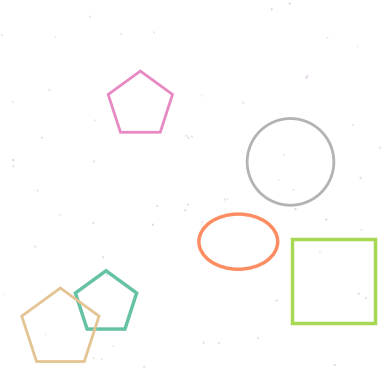[{"shape": "pentagon", "thickness": 2.5, "radius": 0.42, "center": [0.275, 0.213]}, {"shape": "oval", "thickness": 2.5, "radius": 0.51, "center": [0.619, 0.372]}, {"shape": "pentagon", "thickness": 2, "radius": 0.44, "center": [0.365, 0.728]}, {"shape": "square", "thickness": 2.5, "radius": 0.54, "center": [0.867, 0.27]}, {"shape": "pentagon", "thickness": 2, "radius": 0.53, "center": [0.157, 0.146]}, {"shape": "circle", "thickness": 2, "radius": 0.56, "center": [0.755, 0.58]}]